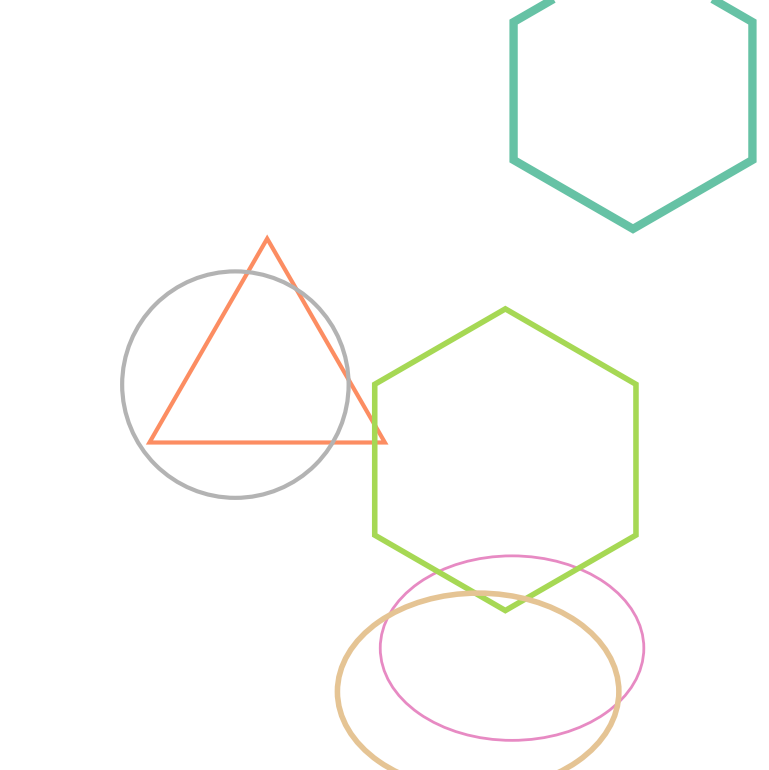[{"shape": "hexagon", "thickness": 3, "radius": 0.9, "center": [0.822, 0.882]}, {"shape": "triangle", "thickness": 1.5, "radius": 0.88, "center": [0.347, 0.514]}, {"shape": "oval", "thickness": 1, "radius": 0.86, "center": [0.665, 0.158]}, {"shape": "hexagon", "thickness": 2, "radius": 0.98, "center": [0.656, 0.403]}, {"shape": "oval", "thickness": 2, "radius": 0.91, "center": [0.621, 0.102]}, {"shape": "circle", "thickness": 1.5, "radius": 0.74, "center": [0.306, 0.5]}]